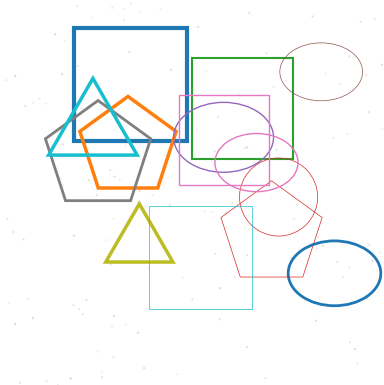[{"shape": "oval", "thickness": 2, "radius": 0.6, "center": [0.869, 0.29]}, {"shape": "square", "thickness": 3, "radius": 0.73, "center": [0.34, 0.781]}, {"shape": "pentagon", "thickness": 2.5, "radius": 0.66, "center": [0.332, 0.618]}, {"shape": "square", "thickness": 1.5, "radius": 0.65, "center": [0.63, 0.719]}, {"shape": "pentagon", "thickness": 0.5, "radius": 0.69, "center": [0.705, 0.392]}, {"shape": "circle", "thickness": 0.5, "radius": 0.51, "center": [0.724, 0.488]}, {"shape": "oval", "thickness": 1, "radius": 0.65, "center": [0.581, 0.643]}, {"shape": "oval", "thickness": 0.5, "radius": 0.54, "center": [0.834, 0.813]}, {"shape": "oval", "thickness": 1, "radius": 0.54, "center": [0.666, 0.578]}, {"shape": "square", "thickness": 1, "radius": 0.58, "center": [0.583, 0.637]}, {"shape": "pentagon", "thickness": 2, "radius": 0.72, "center": [0.255, 0.595]}, {"shape": "triangle", "thickness": 2.5, "radius": 0.5, "center": [0.362, 0.37]}, {"shape": "square", "thickness": 0.5, "radius": 0.67, "center": [0.521, 0.332]}, {"shape": "triangle", "thickness": 2.5, "radius": 0.66, "center": [0.241, 0.664]}]